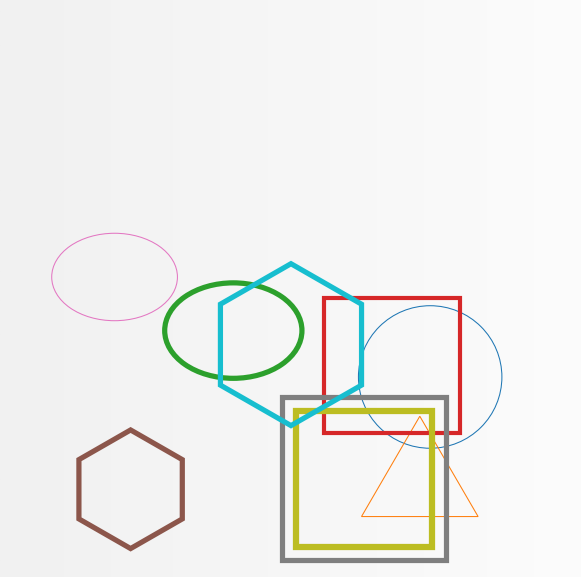[{"shape": "circle", "thickness": 0.5, "radius": 0.62, "center": [0.74, 0.346]}, {"shape": "triangle", "thickness": 0.5, "radius": 0.58, "center": [0.722, 0.163]}, {"shape": "oval", "thickness": 2.5, "radius": 0.59, "center": [0.401, 0.427]}, {"shape": "square", "thickness": 2, "radius": 0.58, "center": [0.675, 0.366]}, {"shape": "hexagon", "thickness": 2.5, "radius": 0.51, "center": [0.225, 0.152]}, {"shape": "oval", "thickness": 0.5, "radius": 0.54, "center": [0.197, 0.52]}, {"shape": "square", "thickness": 2.5, "radius": 0.71, "center": [0.626, 0.171]}, {"shape": "square", "thickness": 3, "radius": 0.59, "center": [0.627, 0.17]}, {"shape": "hexagon", "thickness": 2.5, "radius": 0.7, "center": [0.501, 0.402]}]